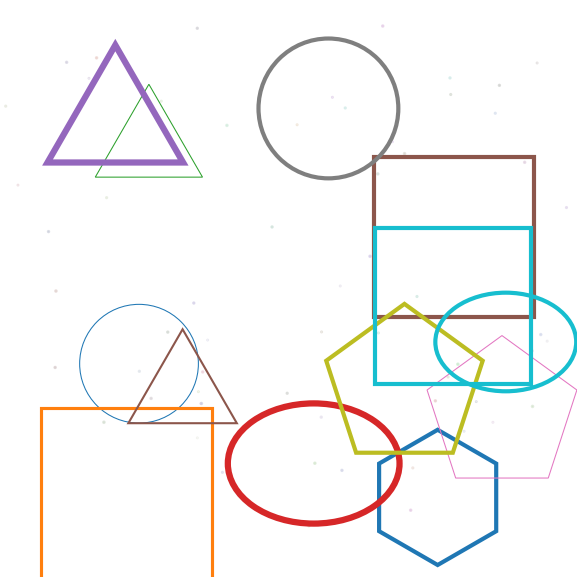[{"shape": "hexagon", "thickness": 2, "radius": 0.59, "center": [0.758, 0.138]}, {"shape": "circle", "thickness": 0.5, "radius": 0.51, "center": [0.241, 0.369]}, {"shape": "square", "thickness": 1.5, "radius": 0.74, "center": [0.219, 0.144]}, {"shape": "triangle", "thickness": 0.5, "radius": 0.54, "center": [0.258, 0.746]}, {"shape": "oval", "thickness": 3, "radius": 0.74, "center": [0.543, 0.197]}, {"shape": "triangle", "thickness": 3, "radius": 0.68, "center": [0.2, 0.786]}, {"shape": "square", "thickness": 2, "radius": 0.69, "center": [0.787, 0.589]}, {"shape": "triangle", "thickness": 1, "radius": 0.54, "center": [0.316, 0.321]}, {"shape": "pentagon", "thickness": 0.5, "radius": 0.68, "center": [0.869, 0.282]}, {"shape": "circle", "thickness": 2, "radius": 0.61, "center": [0.569, 0.811]}, {"shape": "pentagon", "thickness": 2, "radius": 0.71, "center": [0.7, 0.33]}, {"shape": "oval", "thickness": 2, "radius": 0.61, "center": [0.876, 0.407]}, {"shape": "square", "thickness": 2, "radius": 0.68, "center": [0.784, 0.469]}]